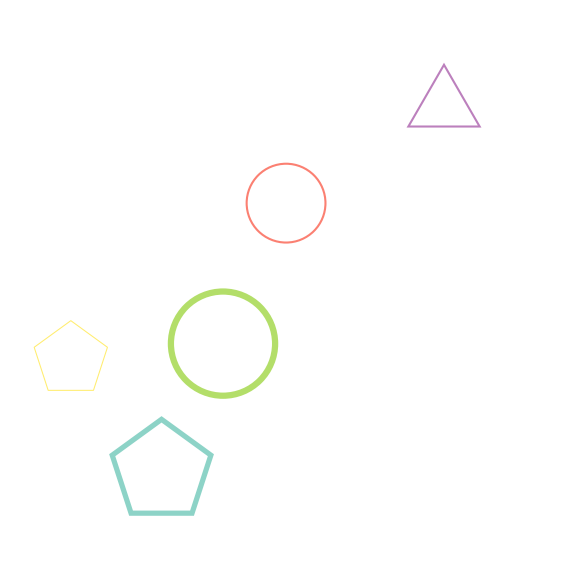[{"shape": "pentagon", "thickness": 2.5, "radius": 0.45, "center": [0.28, 0.183]}, {"shape": "circle", "thickness": 1, "radius": 0.34, "center": [0.495, 0.647]}, {"shape": "circle", "thickness": 3, "radius": 0.45, "center": [0.386, 0.404]}, {"shape": "triangle", "thickness": 1, "radius": 0.36, "center": [0.769, 0.816]}, {"shape": "pentagon", "thickness": 0.5, "radius": 0.33, "center": [0.123, 0.377]}]